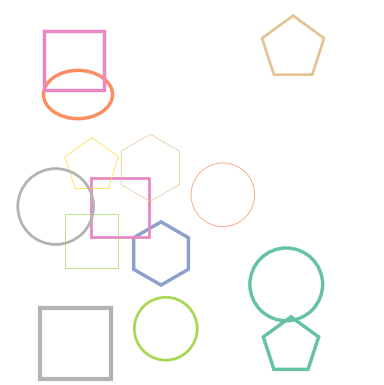[{"shape": "circle", "thickness": 2.5, "radius": 0.47, "center": [0.744, 0.261]}, {"shape": "pentagon", "thickness": 2.5, "radius": 0.38, "center": [0.756, 0.102]}, {"shape": "oval", "thickness": 2.5, "radius": 0.45, "center": [0.203, 0.754]}, {"shape": "circle", "thickness": 0.5, "radius": 0.41, "center": [0.579, 0.494]}, {"shape": "hexagon", "thickness": 2.5, "radius": 0.41, "center": [0.418, 0.342]}, {"shape": "square", "thickness": 2.5, "radius": 0.39, "center": [0.193, 0.843]}, {"shape": "square", "thickness": 2, "radius": 0.38, "center": [0.312, 0.462]}, {"shape": "square", "thickness": 0.5, "radius": 0.35, "center": [0.237, 0.374]}, {"shape": "circle", "thickness": 2, "radius": 0.41, "center": [0.431, 0.146]}, {"shape": "pentagon", "thickness": 0.5, "radius": 0.37, "center": [0.238, 0.57]}, {"shape": "pentagon", "thickness": 2, "radius": 0.42, "center": [0.761, 0.875]}, {"shape": "hexagon", "thickness": 0.5, "radius": 0.44, "center": [0.39, 0.564]}, {"shape": "circle", "thickness": 2, "radius": 0.49, "center": [0.145, 0.464]}, {"shape": "square", "thickness": 3, "radius": 0.46, "center": [0.196, 0.108]}]